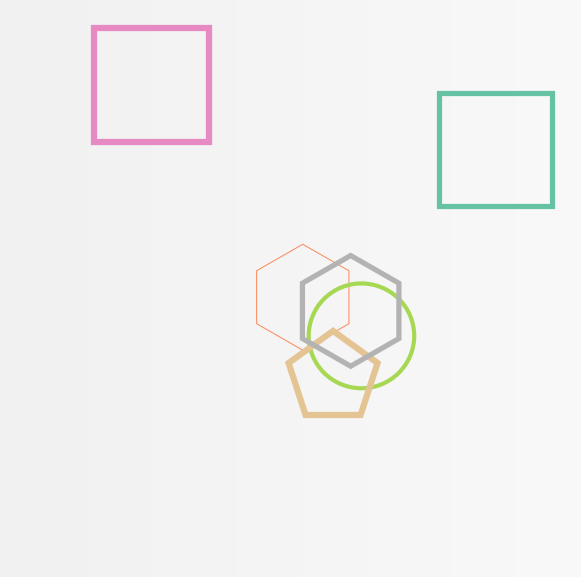[{"shape": "square", "thickness": 2.5, "radius": 0.49, "center": [0.852, 0.74]}, {"shape": "hexagon", "thickness": 0.5, "radius": 0.46, "center": [0.521, 0.484]}, {"shape": "square", "thickness": 3, "radius": 0.49, "center": [0.261, 0.851]}, {"shape": "circle", "thickness": 2, "radius": 0.45, "center": [0.622, 0.418]}, {"shape": "pentagon", "thickness": 3, "radius": 0.4, "center": [0.573, 0.346]}, {"shape": "hexagon", "thickness": 2.5, "radius": 0.48, "center": [0.603, 0.461]}]